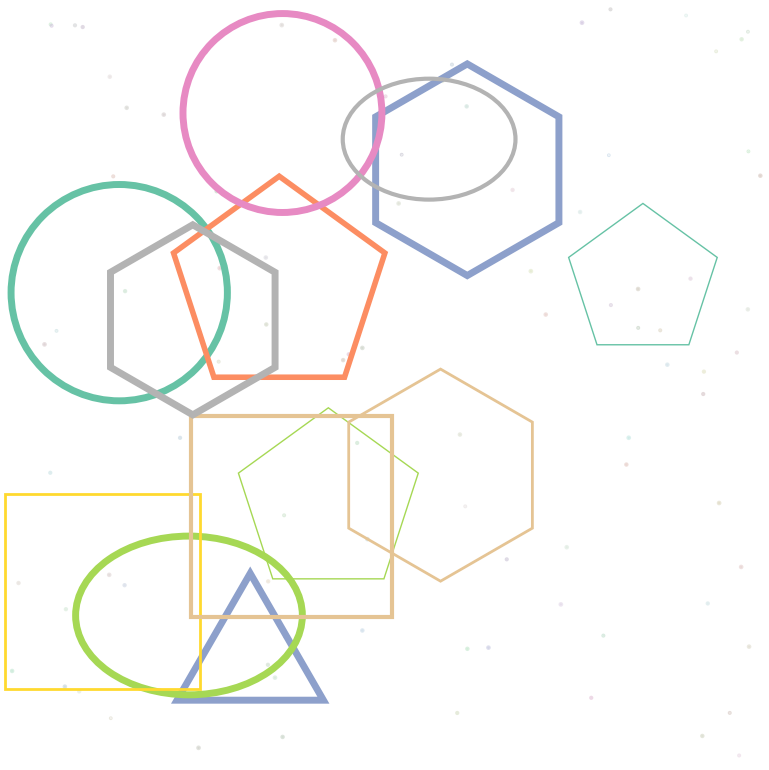[{"shape": "circle", "thickness": 2.5, "radius": 0.7, "center": [0.155, 0.62]}, {"shape": "pentagon", "thickness": 0.5, "radius": 0.51, "center": [0.835, 0.634]}, {"shape": "pentagon", "thickness": 2, "radius": 0.72, "center": [0.363, 0.627]}, {"shape": "hexagon", "thickness": 2.5, "radius": 0.69, "center": [0.607, 0.78]}, {"shape": "triangle", "thickness": 2.5, "radius": 0.55, "center": [0.325, 0.146]}, {"shape": "circle", "thickness": 2.5, "radius": 0.65, "center": [0.367, 0.853]}, {"shape": "oval", "thickness": 2.5, "radius": 0.74, "center": [0.245, 0.201]}, {"shape": "pentagon", "thickness": 0.5, "radius": 0.61, "center": [0.426, 0.348]}, {"shape": "square", "thickness": 1, "radius": 0.63, "center": [0.133, 0.232]}, {"shape": "hexagon", "thickness": 1, "radius": 0.69, "center": [0.572, 0.383]}, {"shape": "square", "thickness": 1.5, "radius": 0.65, "center": [0.379, 0.329]}, {"shape": "hexagon", "thickness": 2.5, "radius": 0.62, "center": [0.25, 0.585]}, {"shape": "oval", "thickness": 1.5, "radius": 0.56, "center": [0.557, 0.819]}]